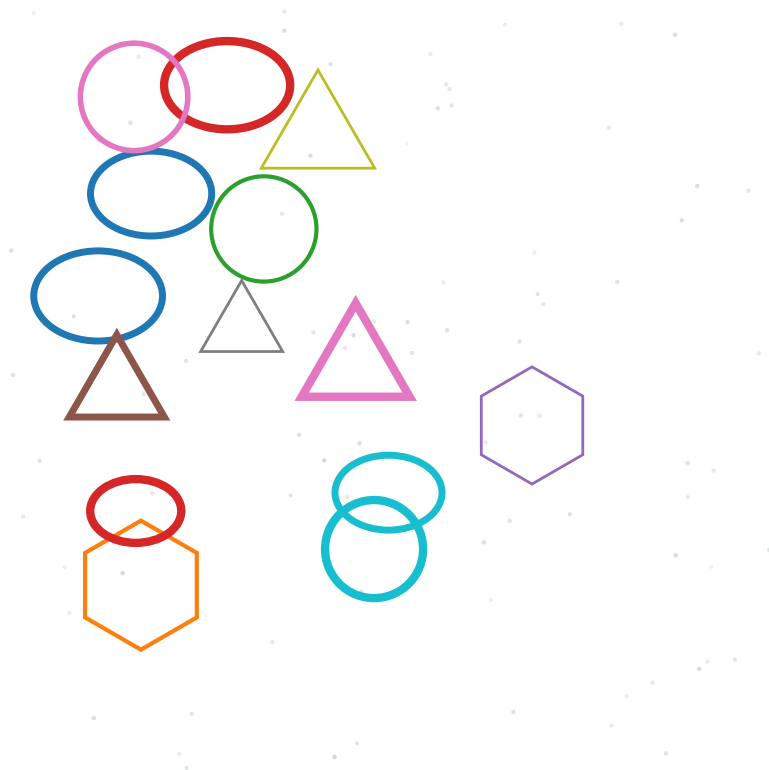[{"shape": "oval", "thickness": 2.5, "radius": 0.39, "center": [0.196, 0.749]}, {"shape": "oval", "thickness": 2.5, "radius": 0.42, "center": [0.127, 0.616]}, {"shape": "hexagon", "thickness": 1.5, "radius": 0.42, "center": [0.183, 0.24]}, {"shape": "circle", "thickness": 1.5, "radius": 0.34, "center": [0.343, 0.703]}, {"shape": "oval", "thickness": 3, "radius": 0.3, "center": [0.176, 0.336]}, {"shape": "oval", "thickness": 3, "radius": 0.41, "center": [0.295, 0.889]}, {"shape": "hexagon", "thickness": 1, "radius": 0.38, "center": [0.691, 0.447]}, {"shape": "triangle", "thickness": 2.5, "radius": 0.36, "center": [0.152, 0.494]}, {"shape": "circle", "thickness": 2, "radius": 0.35, "center": [0.174, 0.874]}, {"shape": "triangle", "thickness": 3, "radius": 0.4, "center": [0.462, 0.525]}, {"shape": "triangle", "thickness": 1, "radius": 0.31, "center": [0.314, 0.574]}, {"shape": "triangle", "thickness": 1, "radius": 0.43, "center": [0.413, 0.824]}, {"shape": "circle", "thickness": 3, "radius": 0.32, "center": [0.486, 0.287]}, {"shape": "oval", "thickness": 2.5, "radius": 0.35, "center": [0.505, 0.36]}]